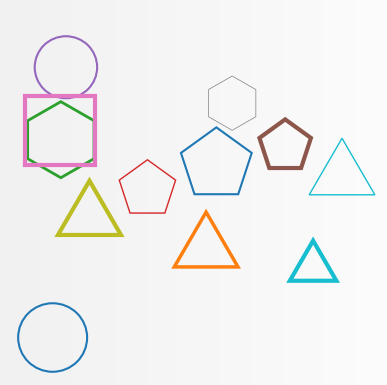[{"shape": "circle", "thickness": 1.5, "radius": 0.44, "center": [0.136, 0.123]}, {"shape": "pentagon", "thickness": 1.5, "radius": 0.48, "center": [0.558, 0.573]}, {"shape": "triangle", "thickness": 2.5, "radius": 0.47, "center": [0.532, 0.354]}, {"shape": "hexagon", "thickness": 2, "radius": 0.49, "center": [0.157, 0.637]}, {"shape": "pentagon", "thickness": 1, "radius": 0.38, "center": [0.381, 0.508]}, {"shape": "circle", "thickness": 1.5, "radius": 0.4, "center": [0.17, 0.825]}, {"shape": "pentagon", "thickness": 3, "radius": 0.35, "center": [0.736, 0.62]}, {"shape": "square", "thickness": 3, "radius": 0.45, "center": [0.155, 0.66]}, {"shape": "hexagon", "thickness": 0.5, "radius": 0.35, "center": [0.599, 0.732]}, {"shape": "triangle", "thickness": 3, "radius": 0.47, "center": [0.231, 0.437]}, {"shape": "triangle", "thickness": 3, "radius": 0.35, "center": [0.808, 0.305]}, {"shape": "triangle", "thickness": 1, "radius": 0.49, "center": [0.883, 0.543]}]